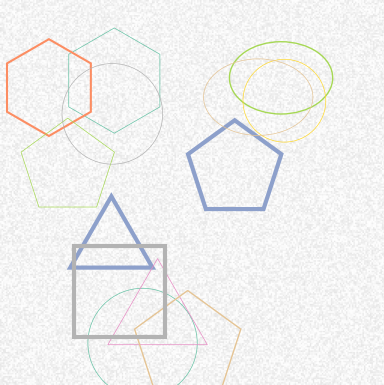[{"shape": "circle", "thickness": 0.5, "radius": 0.71, "center": [0.37, 0.109]}, {"shape": "hexagon", "thickness": 0.5, "radius": 0.68, "center": [0.297, 0.791]}, {"shape": "hexagon", "thickness": 1.5, "radius": 0.63, "center": [0.127, 0.773]}, {"shape": "pentagon", "thickness": 3, "radius": 0.64, "center": [0.61, 0.56]}, {"shape": "triangle", "thickness": 3, "radius": 0.62, "center": [0.289, 0.367]}, {"shape": "triangle", "thickness": 0.5, "radius": 0.75, "center": [0.409, 0.179]}, {"shape": "pentagon", "thickness": 0.5, "radius": 0.64, "center": [0.176, 0.565]}, {"shape": "oval", "thickness": 1, "radius": 0.67, "center": [0.73, 0.798]}, {"shape": "circle", "thickness": 0.5, "radius": 0.54, "center": [0.739, 0.738]}, {"shape": "pentagon", "thickness": 1, "radius": 0.73, "center": [0.487, 0.1]}, {"shape": "oval", "thickness": 0.5, "radius": 0.71, "center": [0.671, 0.748]}, {"shape": "square", "thickness": 3, "radius": 0.59, "center": [0.31, 0.243]}, {"shape": "circle", "thickness": 0.5, "radius": 0.65, "center": [0.292, 0.704]}]